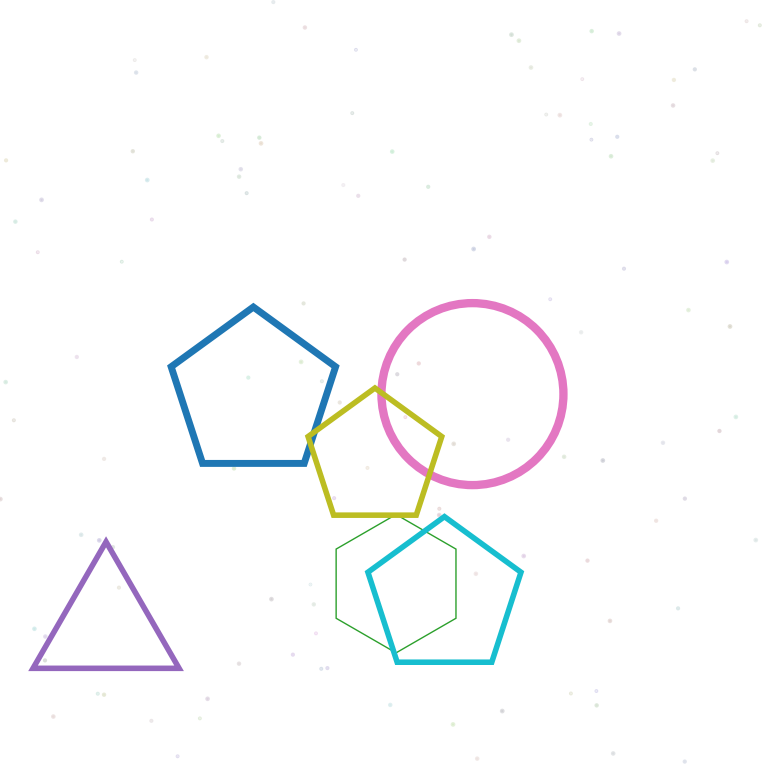[{"shape": "pentagon", "thickness": 2.5, "radius": 0.56, "center": [0.329, 0.489]}, {"shape": "hexagon", "thickness": 0.5, "radius": 0.45, "center": [0.514, 0.242]}, {"shape": "triangle", "thickness": 2, "radius": 0.55, "center": [0.138, 0.187]}, {"shape": "circle", "thickness": 3, "radius": 0.59, "center": [0.614, 0.488]}, {"shape": "pentagon", "thickness": 2, "radius": 0.46, "center": [0.487, 0.405]}, {"shape": "pentagon", "thickness": 2, "radius": 0.52, "center": [0.577, 0.225]}]